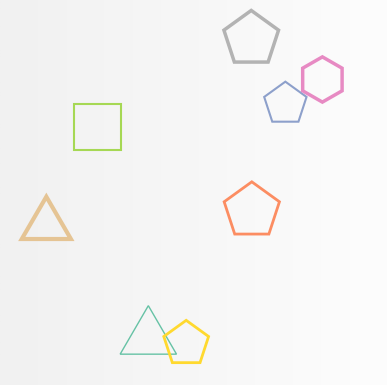[{"shape": "triangle", "thickness": 1, "radius": 0.42, "center": [0.383, 0.122]}, {"shape": "pentagon", "thickness": 2, "radius": 0.38, "center": [0.65, 0.453]}, {"shape": "pentagon", "thickness": 1.5, "radius": 0.29, "center": [0.736, 0.73]}, {"shape": "hexagon", "thickness": 2.5, "radius": 0.29, "center": [0.832, 0.794]}, {"shape": "square", "thickness": 1.5, "radius": 0.3, "center": [0.252, 0.671]}, {"shape": "pentagon", "thickness": 2, "radius": 0.3, "center": [0.48, 0.107]}, {"shape": "triangle", "thickness": 3, "radius": 0.37, "center": [0.12, 0.416]}, {"shape": "pentagon", "thickness": 2.5, "radius": 0.37, "center": [0.648, 0.899]}]